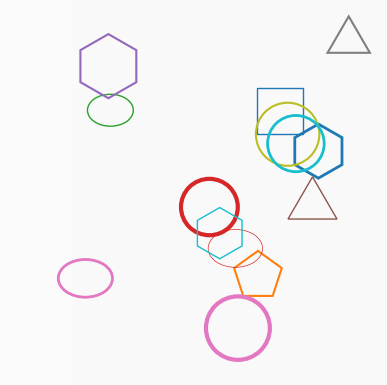[{"shape": "square", "thickness": 1, "radius": 0.3, "center": [0.723, 0.712]}, {"shape": "hexagon", "thickness": 2, "radius": 0.35, "center": [0.822, 0.607]}, {"shape": "pentagon", "thickness": 1.5, "radius": 0.32, "center": [0.666, 0.284]}, {"shape": "oval", "thickness": 1, "radius": 0.3, "center": [0.285, 0.714]}, {"shape": "circle", "thickness": 3, "radius": 0.37, "center": [0.54, 0.462]}, {"shape": "oval", "thickness": 0.5, "radius": 0.35, "center": [0.607, 0.355]}, {"shape": "hexagon", "thickness": 1.5, "radius": 0.42, "center": [0.28, 0.828]}, {"shape": "triangle", "thickness": 1, "radius": 0.37, "center": [0.806, 0.468]}, {"shape": "oval", "thickness": 2, "radius": 0.35, "center": [0.22, 0.277]}, {"shape": "circle", "thickness": 3, "radius": 0.41, "center": [0.614, 0.148]}, {"shape": "triangle", "thickness": 1.5, "radius": 0.32, "center": [0.9, 0.894]}, {"shape": "circle", "thickness": 1.5, "radius": 0.41, "center": [0.742, 0.651]}, {"shape": "circle", "thickness": 2, "radius": 0.37, "center": [0.764, 0.627]}, {"shape": "hexagon", "thickness": 1, "radius": 0.33, "center": [0.567, 0.394]}]